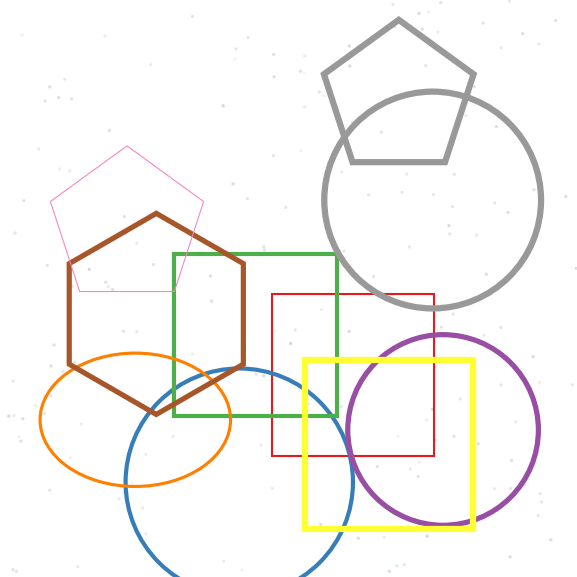[{"shape": "square", "thickness": 1, "radius": 0.7, "center": [0.611, 0.35]}, {"shape": "circle", "thickness": 2, "radius": 0.98, "center": [0.414, 0.164]}, {"shape": "square", "thickness": 2, "radius": 0.7, "center": [0.442, 0.419]}, {"shape": "circle", "thickness": 2.5, "radius": 0.83, "center": [0.767, 0.255]}, {"shape": "oval", "thickness": 1.5, "radius": 0.82, "center": [0.234, 0.272]}, {"shape": "square", "thickness": 3, "radius": 0.73, "center": [0.674, 0.23]}, {"shape": "hexagon", "thickness": 2.5, "radius": 0.87, "center": [0.271, 0.456]}, {"shape": "pentagon", "thickness": 0.5, "radius": 0.7, "center": [0.22, 0.607]}, {"shape": "circle", "thickness": 3, "radius": 0.94, "center": [0.749, 0.653]}, {"shape": "pentagon", "thickness": 3, "radius": 0.68, "center": [0.69, 0.829]}]